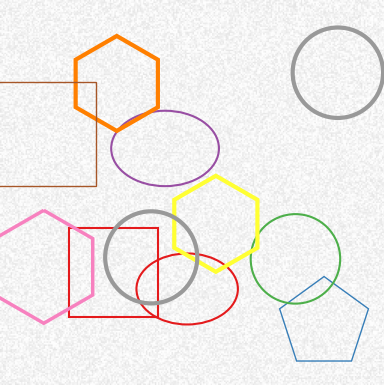[{"shape": "oval", "thickness": 1.5, "radius": 0.66, "center": [0.486, 0.249]}, {"shape": "square", "thickness": 1.5, "radius": 0.58, "center": [0.294, 0.293]}, {"shape": "pentagon", "thickness": 1, "radius": 0.61, "center": [0.842, 0.16]}, {"shape": "circle", "thickness": 1.5, "radius": 0.58, "center": [0.767, 0.328]}, {"shape": "oval", "thickness": 1.5, "radius": 0.7, "center": [0.429, 0.614]}, {"shape": "hexagon", "thickness": 3, "radius": 0.62, "center": [0.303, 0.783]}, {"shape": "hexagon", "thickness": 3, "radius": 0.62, "center": [0.561, 0.419]}, {"shape": "square", "thickness": 1, "radius": 0.67, "center": [0.114, 0.652]}, {"shape": "hexagon", "thickness": 2.5, "radius": 0.73, "center": [0.114, 0.307]}, {"shape": "circle", "thickness": 3, "radius": 0.59, "center": [0.878, 0.811]}, {"shape": "circle", "thickness": 3, "radius": 0.6, "center": [0.393, 0.332]}]